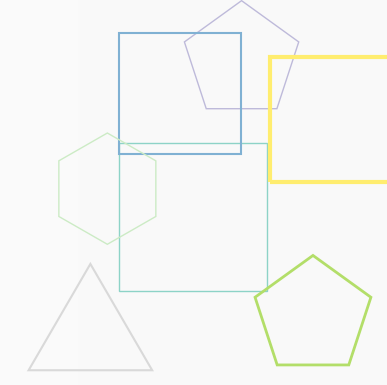[{"shape": "square", "thickness": 1, "radius": 0.96, "center": [0.498, 0.437]}, {"shape": "pentagon", "thickness": 1, "radius": 0.78, "center": [0.623, 0.843]}, {"shape": "square", "thickness": 1.5, "radius": 0.79, "center": [0.464, 0.758]}, {"shape": "pentagon", "thickness": 2, "radius": 0.79, "center": [0.808, 0.179]}, {"shape": "triangle", "thickness": 1.5, "radius": 0.92, "center": [0.233, 0.13]}, {"shape": "hexagon", "thickness": 1, "radius": 0.72, "center": [0.277, 0.51]}, {"shape": "square", "thickness": 3, "radius": 0.81, "center": [0.86, 0.689]}]